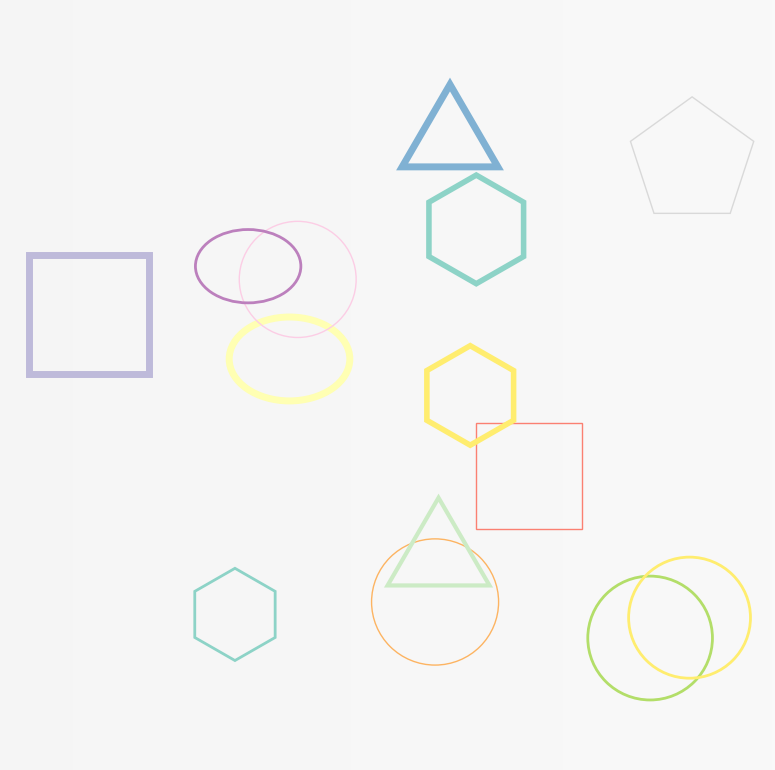[{"shape": "hexagon", "thickness": 2, "radius": 0.35, "center": [0.615, 0.702]}, {"shape": "hexagon", "thickness": 1, "radius": 0.3, "center": [0.303, 0.202]}, {"shape": "oval", "thickness": 2.5, "radius": 0.39, "center": [0.374, 0.534]}, {"shape": "square", "thickness": 2.5, "radius": 0.39, "center": [0.115, 0.591]}, {"shape": "square", "thickness": 0.5, "radius": 0.34, "center": [0.682, 0.382]}, {"shape": "triangle", "thickness": 2.5, "radius": 0.36, "center": [0.581, 0.819]}, {"shape": "circle", "thickness": 0.5, "radius": 0.41, "center": [0.561, 0.218]}, {"shape": "circle", "thickness": 1, "radius": 0.4, "center": [0.839, 0.171]}, {"shape": "circle", "thickness": 0.5, "radius": 0.38, "center": [0.384, 0.637]}, {"shape": "pentagon", "thickness": 0.5, "radius": 0.42, "center": [0.893, 0.791]}, {"shape": "oval", "thickness": 1, "radius": 0.34, "center": [0.32, 0.654]}, {"shape": "triangle", "thickness": 1.5, "radius": 0.38, "center": [0.566, 0.278]}, {"shape": "hexagon", "thickness": 2, "radius": 0.32, "center": [0.607, 0.486]}, {"shape": "circle", "thickness": 1, "radius": 0.39, "center": [0.89, 0.198]}]